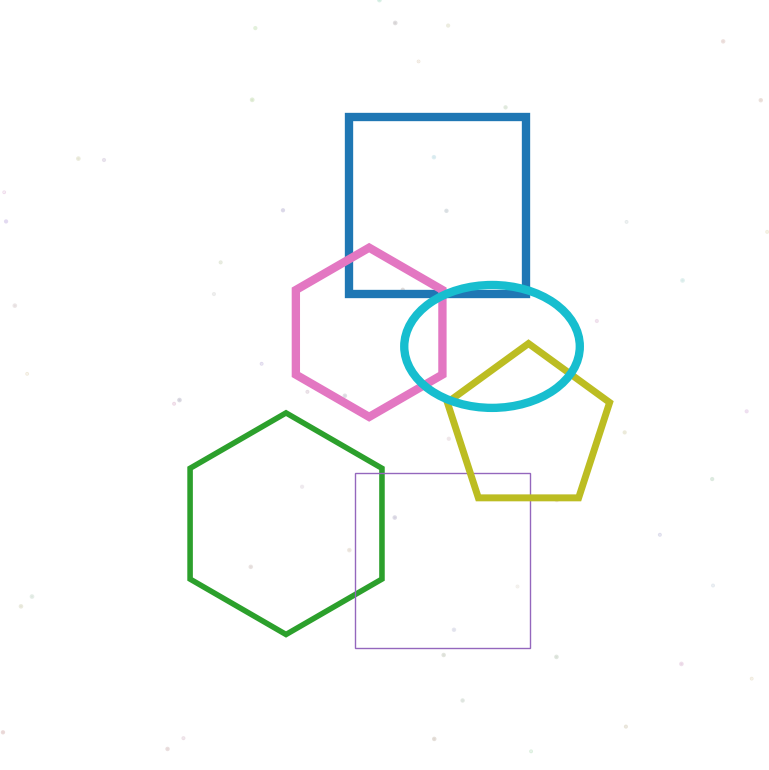[{"shape": "square", "thickness": 3, "radius": 0.57, "center": [0.568, 0.733]}, {"shape": "hexagon", "thickness": 2, "radius": 0.72, "center": [0.371, 0.32]}, {"shape": "square", "thickness": 0.5, "radius": 0.57, "center": [0.574, 0.272]}, {"shape": "hexagon", "thickness": 3, "radius": 0.55, "center": [0.479, 0.568]}, {"shape": "pentagon", "thickness": 2.5, "radius": 0.55, "center": [0.686, 0.443]}, {"shape": "oval", "thickness": 3, "radius": 0.57, "center": [0.639, 0.55]}]